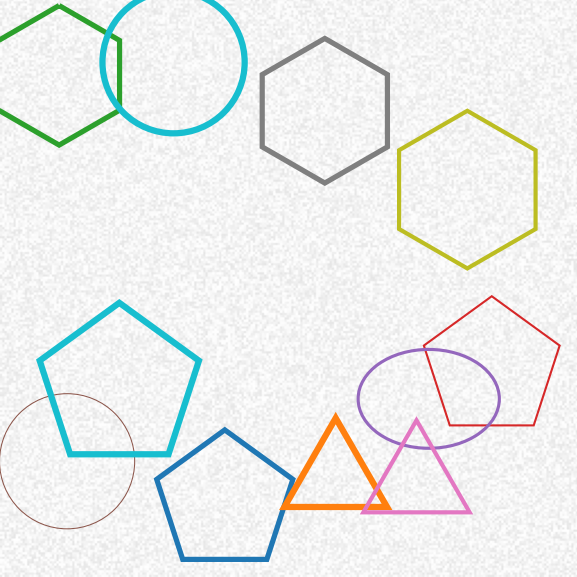[{"shape": "pentagon", "thickness": 2.5, "radius": 0.62, "center": [0.389, 0.131]}, {"shape": "triangle", "thickness": 3, "radius": 0.51, "center": [0.581, 0.173]}, {"shape": "hexagon", "thickness": 2.5, "radius": 0.6, "center": [0.102, 0.869]}, {"shape": "pentagon", "thickness": 1, "radius": 0.62, "center": [0.852, 0.363]}, {"shape": "oval", "thickness": 1.5, "radius": 0.61, "center": [0.742, 0.308]}, {"shape": "circle", "thickness": 0.5, "radius": 0.59, "center": [0.116, 0.2]}, {"shape": "triangle", "thickness": 2, "radius": 0.53, "center": [0.721, 0.165]}, {"shape": "hexagon", "thickness": 2.5, "radius": 0.63, "center": [0.562, 0.807]}, {"shape": "hexagon", "thickness": 2, "radius": 0.68, "center": [0.809, 0.671]}, {"shape": "pentagon", "thickness": 3, "radius": 0.72, "center": [0.207, 0.33]}, {"shape": "circle", "thickness": 3, "radius": 0.62, "center": [0.301, 0.891]}]